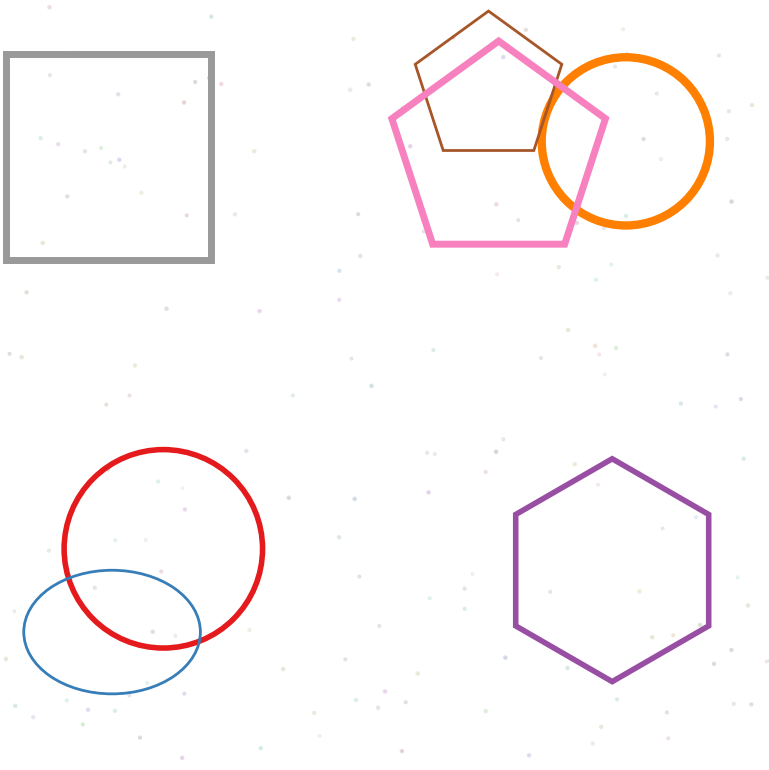[{"shape": "circle", "thickness": 2, "radius": 0.64, "center": [0.212, 0.287]}, {"shape": "oval", "thickness": 1, "radius": 0.57, "center": [0.146, 0.179]}, {"shape": "hexagon", "thickness": 2, "radius": 0.72, "center": [0.795, 0.259]}, {"shape": "circle", "thickness": 3, "radius": 0.55, "center": [0.813, 0.816]}, {"shape": "pentagon", "thickness": 1, "radius": 0.5, "center": [0.634, 0.886]}, {"shape": "pentagon", "thickness": 2.5, "radius": 0.73, "center": [0.648, 0.801]}, {"shape": "square", "thickness": 2.5, "radius": 0.67, "center": [0.141, 0.796]}]